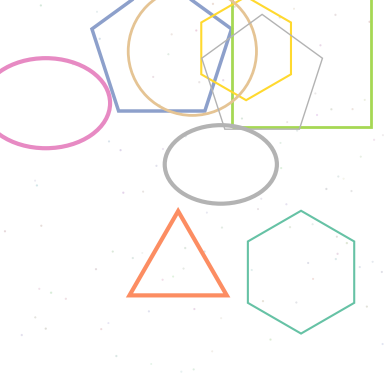[{"shape": "hexagon", "thickness": 1.5, "radius": 0.8, "center": [0.782, 0.293]}, {"shape": "triangle", "thickness": 3, "radius": 0.73, "center": [0.463, 0.306]}, {"shape": "pentagon", "thickness": 2.5, "radius": 0.95, "center": [0.42, 0.866]}, {"shape": "oval", "thickness": 3, "radius": 0.84, "center": [0.119, 0.732]}, {"shape": "square", "thickness": 2, "radius": 0.9, "center": [0.783, 0.85]}, {"shape": "hexagon", "thickness": 1.5, "radius": 0.67, "center": [0.639, 0.874]}, {"shape": "circle", "thickness": 2, "radius": 0.83, "center": [0.5, 0.867]}, {"shape": "pentagon", "thickness": 1, "radius": 0.82, "center": [0.681, 0.798]}, {"shape": "oval", "thickness": 3, "radius": 0.73, "center": [0.574, 0.573]}]